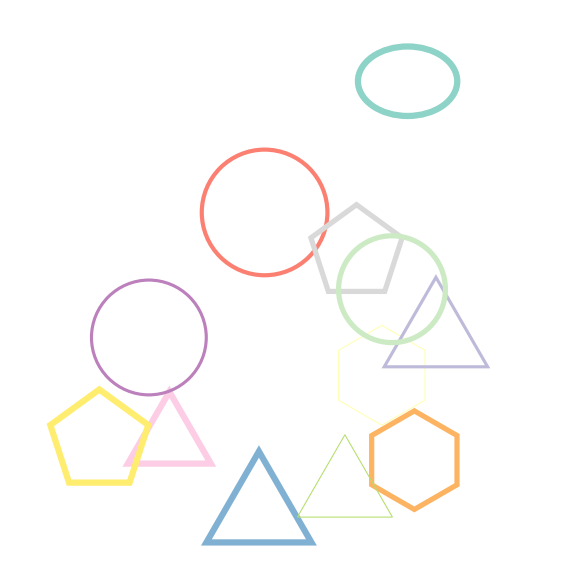[{"shape": "oval", "thickness": 3, "radius": 0.43, "center": [0.706, 0.858]}, {"shape": "hexagon", "thickness": 0.5, "radius": 0.43, "center": [0.661, 0.349]}, {"shape": "triangle", "thickness": 1.5, "radius": 0.52, "center": [0.755, 0.416]}, {"shape": "circle", "thickness": 2, "radius": 0.54, "center": [0.458, 0.631]}, {"shape": "triangle", "thickness": 3, "radius": 0.53, "center": [0.448, 0.112]}, {"shape": "hexagon", "thickness": 2.5, "radius": 0.43, "center": [0.717, 0.202]}, {"shape": "triangle", "thickness": 0.5, "radius": 0.48, "center": [0.597, 0.151]}, {"shape": "triangle", "thickness": 3, "radius": 0.41, "center": [0.293, 0.238]}, {"shape": "pentagon", "thickness": 2.5, "radius": 0.42, "center": [0.617, 0.562]}, {"shape": "circle", "thickness": 1.5, "radius": 0.5, "center": [0.258, 0.415]}, {"shape": "circle", "thickness": 2.5, "radius": 0.46, "center": [0.679, 0.498]}, {"shape": "pentagon", "thickness": 3, "radius": 0.45, "center": [0.172, 0.236]}]